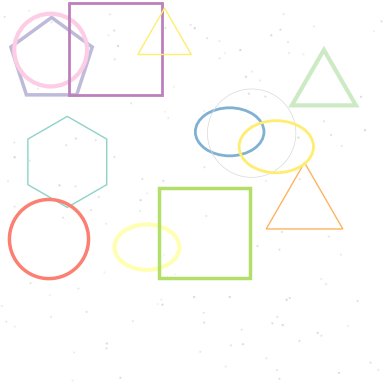[{"shape": "hexagon", "thickness": 1, "radius": 0.59, "center": [0.175, 0.58]}, {"shape": "oval", "thickness": 3, "radius": 0.42, "center": [0.382, 0.358]}, {"shape": "pentagon", "thickness": 2.5, "radius": 0.56, "center": [0.134, 0.843]}, {"shape": "circle", "thickness": 2.5, "radius": 0.51, "center": [0.127, 0.379]}, {"shape": "oval", "thickness": 2, "radius": 0.45, "center": [0.597, 0.658]}, {"shape": "triangle", "thickness": 1, "radius": 0.57, "center": [0.791, 0.463]}, {"shape": "square", "thickness": 2.5, "radius": 0.59, "center": [0.531, 0.396]}, {"shape": "circle", "thickness": 3, "radius": 0.47, "center": [0.132, 0.87]}, {"shape": "circle", "thickness": 0.5, "radius": 0.57, "center": [0.654, 0.654]}, {"shape": "square", "thickness": 2, "radius": 0.6, "center": [0.3, 0.872]}, {"shape": "triangle", "thickness": 3, "radius": 0.48, "center": [0.841, 0.774]}, {"shape": "oval", "thickness": 2, "radius": 0.48, "center": [0.718, 0.619]}, {"shape": "triangle", "thickness": 1, "radius": 0.4, "center": [0.427, 0.899]}]